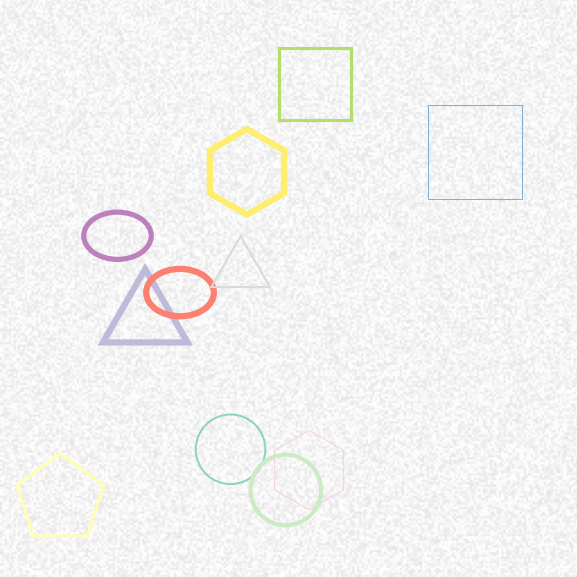[{"shape": "circle", "thickness": 1, "radius": 0.3, "center": [0.399, 0.221]}, {"shape": "pentagon", "thickness": 1.5, "radius": 0.4, "center": [0.104, 0.135]}, {"shape": "triangle", "thickness": 3, "radius": 0.42, "center": [0.251, 0.448]}, {"shape": "oval", "thickness": 3, "radius": 0.29, "center": [0.312, 0.492]}, {"shape": "square", "thickness": 0.5, "radius": 0.41, "center": [0.823, 0.736]}, {"shape": "square", "thickness": 1.5, "radius": 0.31, "center": [0.545, 0.854]}, {"shape": "hexagon", "thickness": 0.5, "radius": 0.34, "center": [0.535, 0.185]}, {"shape": "triangle", "thickness": 1, "radius": 0.29, "center": [0.417, 0.531]}, {"shape": "oval", "thickness": 2.5, "radius": 0.29, "center": [0.203, 0.591]}, {"shape": "circle", "thickness": 2, "radius": 0.31, "center": [0.495, 0.151]}, {"shape": "hexagon", "thickness": 3, "radius": 0.37, "center": [0.428, 0.702]}]